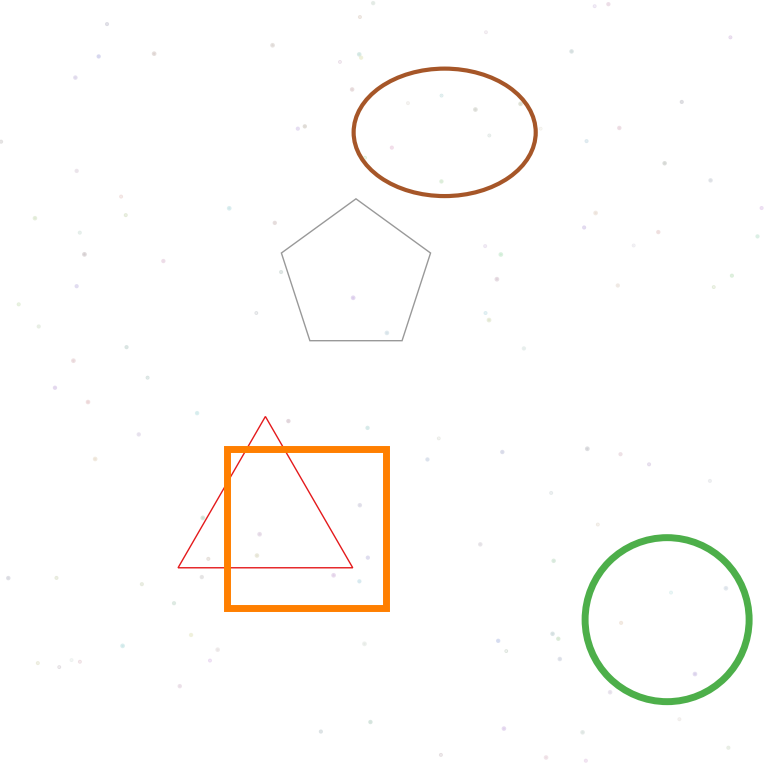[{"shape": "triangle", "thickness": 0.5, "radius": 0.65, "center": [0.345, 0.328]}, {"shape": "circle", "thickness": 2.5, "radius": 0.53, "center": [0.866, 0.195]}, {"shape": "square", "thickness": 2.5, "radius": 0.52, "center": [0.398, 0.314]}, {"shape": "oval", "thickness": 1.5, "radius": 0.59, "center": [0.577, 0.828]}, {"shape": "pentagon", "thickness": 0.5, "radius": 0.51, "center": [0.462, 0.64]}]